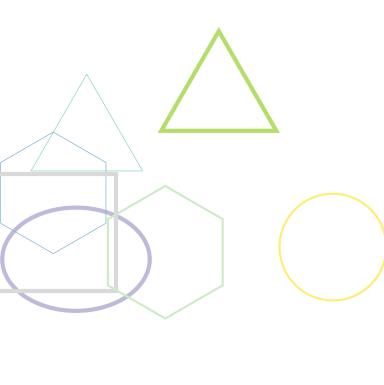[{"shape": "triangle", "thickness": 0.5, "radius": 0.84, "center": [0.225, 0.64]}, {"shape": "oval", "thickness": 3, "radius": 0.96, "center": [0.197, 0.327]}, {"shape": "hexagon", "thickness": 0.5, "radius": 0.79, "center": [0.138, 0.499]}, {"shape": "triangle", "thickness": 3, "radius": 0.86, "center": [0.568, 0.747]}, {"shape": "square", "thickness": 3, "radius": 0.76, "center": [0.149, 0.396]}, {"shape": "hexagon", "thickness": 1.5, "radius": 0.86, "center": [0.429, 0.345]}, {"shape": "circle", "thickness": 1.5, "radius": 0.69, "center": [0.865, 0.358]}]